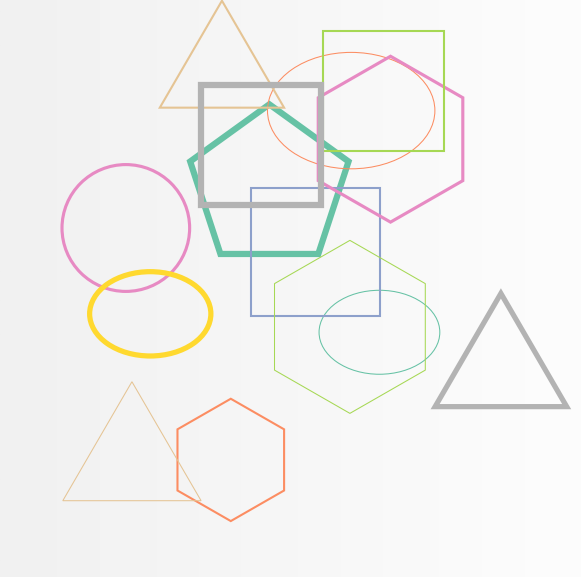[{"shape": "pentagon", "thickness": 3, "radius": 0.72, "center": [0.463, 0.675]}, {"shape": "oval", "thickness": 0.5, "radius": 0.52, "center": [0.653, 0.424]}, {"shape": "oval", "thickness": 0.5, "radius": 0.72, "center": [0.604, 0.808]}, {"shape": "hexagon", "thickness": 1, "radius": 0.53, "center": [0.397, 0.203]}, {"shape": "square", "thickness": 1, "radius": 0.56, "center": [0.542, 0.562]}, {"shape": "circle", "thickness": 1.5, "radius": 0.55, "center": [0.216, 0.604]}, {"shape": "hexagon", "thickness": 1.5, "radius": 0.72, "center": [0.672, 0.758]}, {"shape": "hexagon", "thickness": 0.5, "radius": 0.75, "center": [0.602, 0.433]}, {"shape": "square", "thickness": 1, "radius": 0.52, "center": [0.66, 0.841]}, {"shape": "oval", "thickness": 2.5, "radius": 0.52, "center": [0.259, 0.456]}, {"shape": "triangle", "thickness": 0.5, "radius": 0.69, "center": [0.227, 0.201]}, {"shape": "triangle", "thickness": 1, "radius": 0.62, "center": [0.382, 0.874]}, {"shape": "triangle", "thickness": 2.5, "radius": 0.65, "center": [0.862, 0.36]}, {"shape": "square", "thickness": 3, "radius": 0.52, "center": [0.449, 0.748]}]